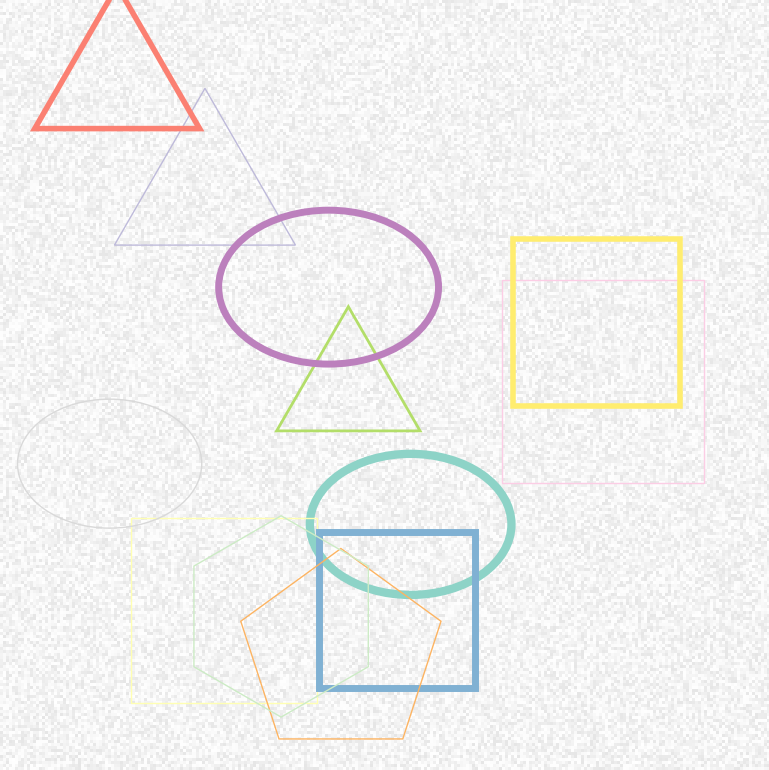[{"shape": "oval", "thickness": 3, "radius": 0.65, "center": [0.533, 0.319]}, {"shape": "square", "thickness": 0.5, "radius": 0.6, "center": [0.291, 0.207]}, {"shape": "triangle", "thickness": 0.5, "radius": 0.68, "center": [0.266, 0.75]}, {"shape": "triangle", "thickness": 2, "radius": 0.62, "center": [0.152, 0.895]}, {"shape": "square", "thickness": 2.5, "radius": 0.51, "center": [0.515, 0.208]}, {"shape": "pentagon", "thickness": 0.5, "radius": 0.68, "center": [0.443, 0.151]}, {"shape": "triangle", "thickness": 1, "radius": 0.54, "center": [0.452, 0.494]}, {"shape": "square", "thickness": 0.5, "radius": 0.66, "center": [0.783, 0.505]}, {"shape": "oval", "thickness": 0.5, "radius": 0.6, "center": [0.142, 0.398]}, {"shape": "oval", "thickness": 2.5, "radius": 0.71, "center": [0.427, 0.627]}, {"shape": "hexagon", "thickness": 0.5, "radius": 0.65, "center": [0.365, 0.199]}, {"shape": "square", "thickness": 2, "radius": 0.54, "center": [0.774, 0.581]}]